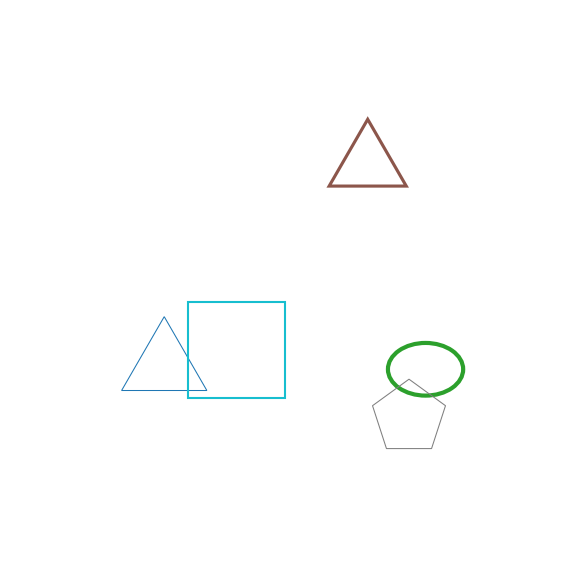[{"shape": "triangle", "thickness": 0.5, "radius": 0.43, "center": [0.284, 0.366]}, {"shape": "oval", "thickness": 2, "radius": 0.33, "center": [0.737, 0.36]}, {"shape": "triangle", "thickness": 1.5, "radius": 0.39, "center": [0.637, 0.715]}, {"shape": "pentagon", "thickness": 0.5, "radius": 0.33, "center": [0.708, 0.276]}, {"shape": "square", "thickness": 1, "radius": 0.42, "center": [0.41, 0.394]}]